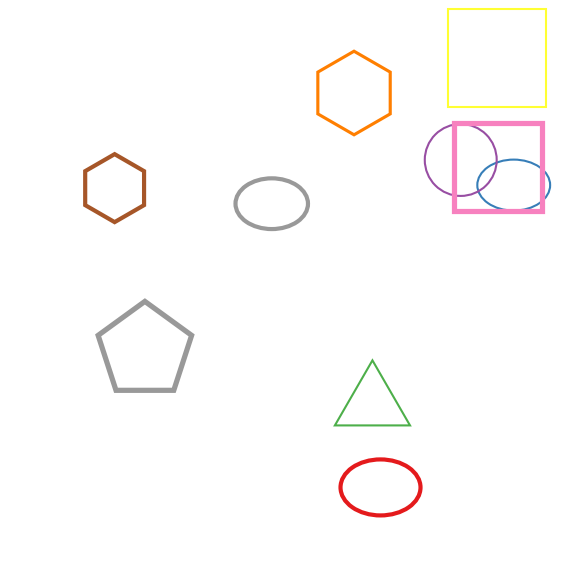[{"shape": "oval", "thickness": 2, "radius": 0.35, "center": [0.659, 0.155]}, {"shape": "oval", "thickness": 1, "radius": 0.32, "center": [0.89, 0.679]}, {"shape": "triangle", "thickness": 1, "radius": 0.38, "center": [0.645, 0.3]}, {"shape": "circle", "thickness": 1, "radius": 0.31, "center": [0.798, 0.722]}, {"shape": "hexagon", "thickness": 1.5, "radius": 0.36, "center": [0.613, 0.838]}, {"shape": "square", "thickness": 1, "radius": 0.43, "center": [0.86, 0.898]}, {"shape": "hexagon", "thickness": 2, "radius": 0.29, "center": [0.198, 0.673]}, {"shape": "square", "thickness": 2.5, "radius": 0.38, "center": [0.863, 0.71]}, {"shape": "oval", "thickness": 2, "radius": 0.31, "center": [0.471, 0.646]}, {"shape": "pentagon", "thickness": 2.5, "radius": 0.43, "center": [0.251, 0.392]}]